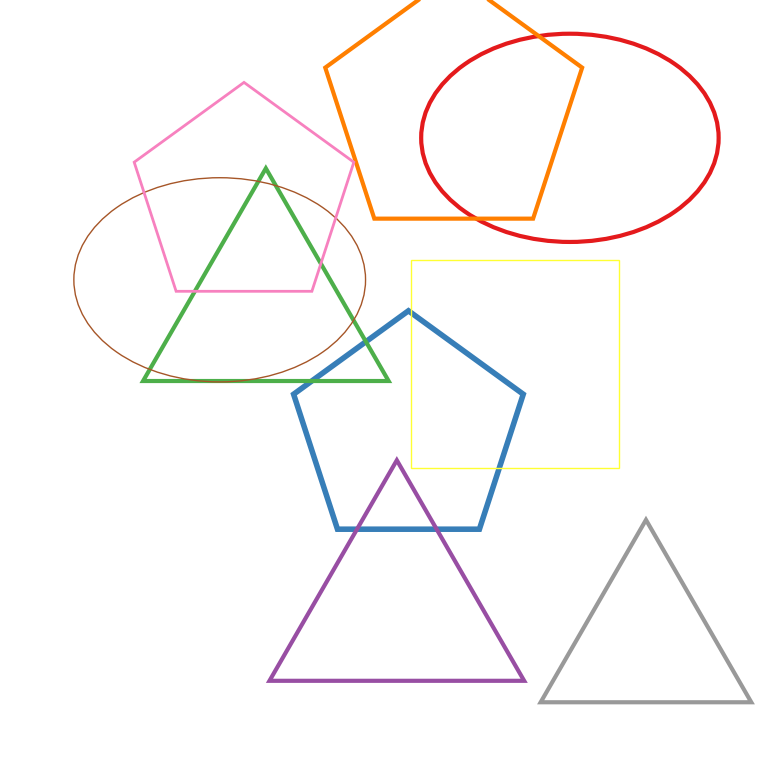[{"shape": "oval", "thickness": 1.5, "radius": 0.97, "center": [0.74, 0.821]}, {"shape": "pentagon", "thickness": 2, "radius": 0.78, "center": [0.53, 0.44]}, {"shape": "triangle", "thickness": 1.5, "radius": 0.92, "center": [0.345, 0.597]}, {"shape": "triangle", "thickness": 1.5, "radius": 0.95, "center": [0.515, 0.211]}, {"shape": "pentagon", "thickness": 1.5, "radius": 0.88, "center": [0.589, 0.858]}, {"shape": "square", "thickness": 0.5, "radius": 0.67, "center": [0.669, 0.528]}, {"shape": "oval", "thickness": 0.5, "radius": 0.95, "center": [0.285, 0.637]}, {"shape": "pentagon", "thickness": 1, "radius": 0.75, "center": [0.317, 0.743]}, {"shape": "triangle", "thickness": 1.5, "radius": 0.79, "center": [0.839, 0.167]}]